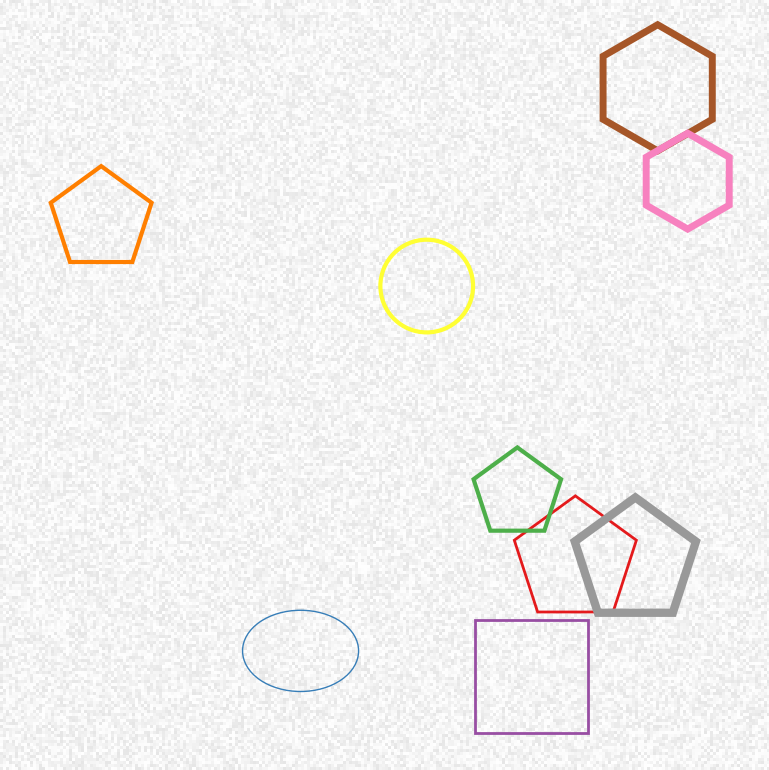[{"shape": "pentagon", "thickness": 1, "radius": 0.42, "center": [0.747, 0.273]}, {"shape": "oval", "thickness": 0.5, "radius": 0.38, "center": [0.39, 0.155]}, {"shape": "pentagon", "thickness": 1.5, "radius": 0.3, "center": [0.672, 0.359]}, {"shape": "square", "thickness": 1, "radius": 0.37, "center": [0.69, 0.121]}, {"shape": "pentagon", "thickness": 1.5, "radius": 0.34, "center": [0.131, 0.715]}, {"shape": "circle", "thickness": 1.5, "radius": 0.3, "center": [0.554, 0.629]}, {"shape": "hexagon", "thickness": 2.5, "radius": 0.41, "center": [0.854, 0.886]}, {"shape": "hexagon", "thickness": 2.5, "radius": 0.31, "center": [0.893, 0.765]}, {"shape": "pentagon", "thickness": 3, "radius": 0.41, "center": [0.825, 0.271]}]